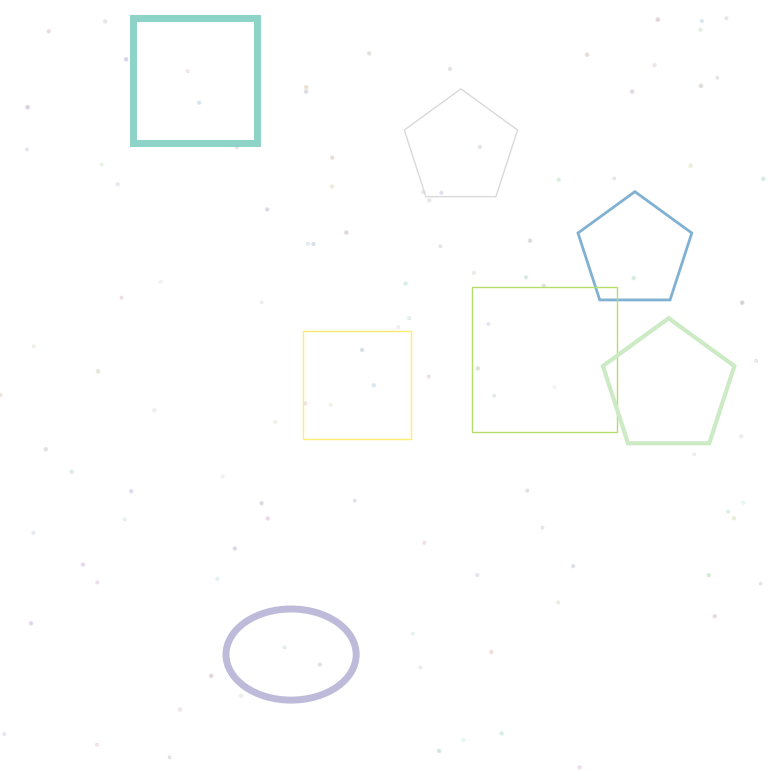[{"shape": "square", "thickness": 2.5, "radius": 0.4, "center": [0.253, 0.895]}, {"shape": "oval", "thickness": 2.5, "radius": 0.42, "center": [0.378, 0.15]}, {"shape": "pentagon", "thickness": 1, "radius": 0.39, "center": [0.825, 0.673]}, {"shape": "square", "thickness": 0.5, "radius": 0.47, "center": [0.707, 0.534]}, {"shape": "pentagon", "thickness": 0.5, "radius": 0.39, "center": [0.599, 0.807]}, {"shape": "pentagon", "thickness": 1.5, "radius": 0.45, "center": [0.868, 0.497]}, {"shape": "square", "thickness": 0.5, "radius": 0.35, "center": [0.464, 0.5]}]